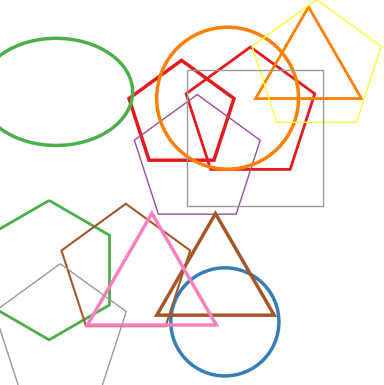[{"shape": "pentagon", "thickness": 2, "radius": 0.88, "center": [0.65, 0.702]}, {"shape": "pentagon", "thickness": 2.5, "radius": 0.72, "center": [0.471, 0.7]}, {"shape": "circle", "thickness": 2.5, "radius": 0.7, "center": [0.584, 0.164]}, {"shape": "hexagon", "thickness": 2, "radius": 0.91, "center": [0.128, 0.298]}, {"shape": "oval", "thickness": 2.5, "radius": 0.99, "center": [0.146, 0.761]}, {"shape": "pentagon", "thickness": 1, "radius": 0.86, "center": [0.512, 0.583]}, {"shape": "triangle", "thickness": 2, "radius": 0.79, "center": [0.801, 0.823]}, {"shape": "circle", "thickness": 2.5, "radius": 0.92, "center": [0.591, 0.745]}, {"shape": "pentagon", "thickness": 1, "radius": 0.88, "center": [0.822, 0.825]}, {"shape": "triangle", "thickness": 2.5, "radius": 0.88, "center": [0.56, 0.269]}, {"shape": "pentagon", "thickness": 1.5, "radius": 0.88, "center": [0.327, 0.295]}, {"shape": "triangle", "thickness": 2.5, "radius": 0.97, "center": [0.394, 0.253]}, {"shape": "pentagon", "thickness": 1, "radius": 0.9, "center": [0.157, 0.135]}, {"shape": "square", "thickness": 1, "radius": 0.88, "center": [0.662, 0.642]}]